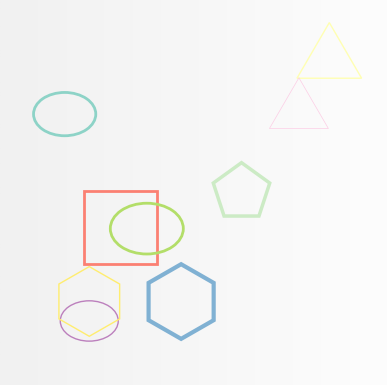[{"shape": "oval", "thickness": 2, "radius": 0.4, "center": [0.167, 0.704]}, {"shape": "triangle", "thickness": 1, "radius": 0.48, "center": [0.85, 0.845]}, {"shape": "square", "thickness": 2, "radius": 0.47, "center": [0.31, 0.41]}, {"shape": "hexagon", "thickness": 3, "radius": 0.48, "center": [0.467, 0.217]}, {"shape": "oval", "thickness": 2, "radius": 0.47, "center": [0.379, 0.406]}, {"shape": "triangle", "thickness": 0.5, "radius": 0.44, "center": [0.771, 0.71]}, {"shape": "oval", "thickness": 1, "radius": 0.37, "center": [0.23, 0.166]}, {"shape": "pentagon", "thickness": 2.5, "radius": 0.38, "center": [0.623, 0.501]}, {"shape": "hexagon", "thickness": 1, "radius": 0.45, "center": [0.23, 0.217]}]